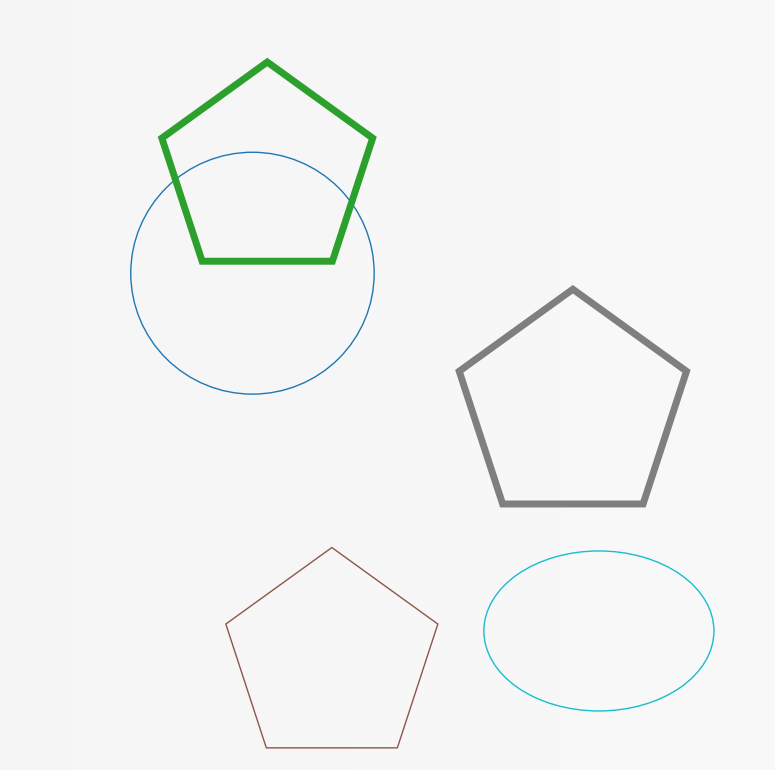[{"shape": "circle", "thickness": 0.5, "radius": 0.79, "center": [0.326, 0.645]}, {"shape": "pentagon", "thickness": 2.5, "radius": 0.71, "center": [0.345, 0.776]}, {"shape": "pentagon", "thickness": 0.5, "radius": 0.72, "center": [0.428, 0.145]}, {"shape": "pentagon", "thickness": 2.5, "radius": 0.77, "center": [0.739, 0.47]}, {"shape": "oval", "thickness": 0.5, "radius": 0.74, "center": [0.773, 0.181]}]